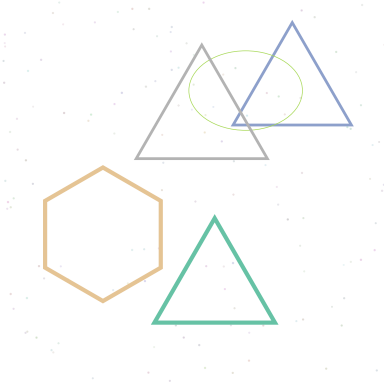[{"shape": "triangle", "thickness": 3, "radius": 0.9, "center": [0.558, 0.252]}, {"shape": "triangle", "thickness": 2, "radius": 0.89, "center": [0.759, 0.764]}, {"shape": "oval", "thickness": 0.5, "radius": 0.74, "center": [0.638, 0.765]}, {"shape": "hexagon", "thickness": 3, "radius": 0.87, "center": [0.267, 0.391]}, {"shape": "triangle", "thickness": 2, "radius": 0.98, "center": [0.524, 0.686]}]